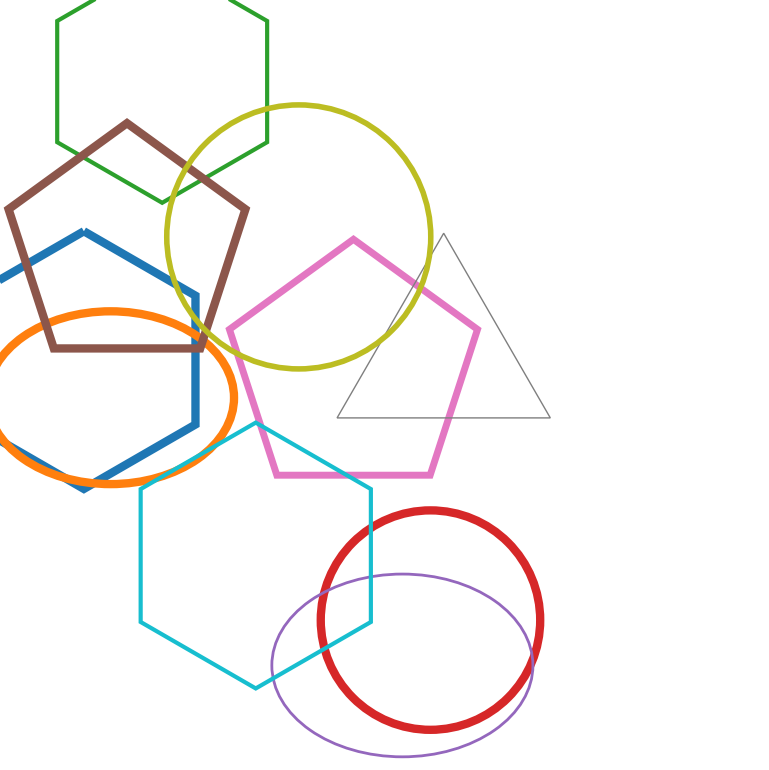[{"shape": "hexagon", "thickness": 3, "radius": 0.84, "center": [0.109, 0.532]}, {"shape": "oval", "thickness": 3, "radius": 0.8, "center": [0.144, 0.484]}, {"shape": "hexagon", "thickness": 1.5, "radius": 0.79, "center": [0.211, 0.894]}, {"shape": "circle", "thickness": 3, "radius": 0.71, "center": [0.559, 0.195]}, {"shape": "oval", "thickness": 1, "radius": 0.85, "center": [0.523, 0.136]}, {"shape": "pentagon", "thickness": 3, "radius": 0.81, "center": [0.165, 0.678]}, {"shape": "pentagon", "thickness": 2.5, "radius": 0.85, "center": [0.459, 0.52]}, {"shape": "triangle", "thickness": 0.5, "radius": 0.8, "center": [0.576, 0.537]}, {"shape": "circle", "thickness": 2, "radius": 0.86, "center": [0.388, 0.692]}, {"shape": "hexagon", "thickness": 1.5, "radius": 0.86, "center": [0.332, 0.279]}]